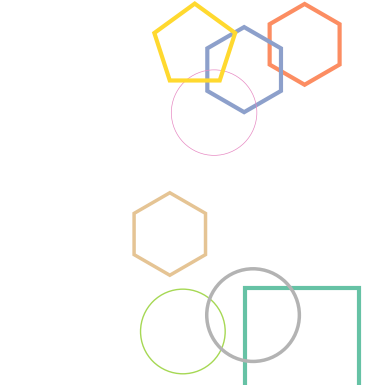[{"shape": "square", "thickness": 3, "radius": 0.74, "center": [0.784, 0.105]}, {"shape": "hexagon", "thickness": 3, "radius": 0.52, "center": [0.791, 0.885]}, {"shape": "hexagon", "thickness": 3, "radius": 0.55, "center": [0.634, 0.819]}, {"shape": "circle", "thickness": 0.5, "radius": 0.56, "center": [0.556, 0.707]}, {"shape": "circle", "thickness": 1, "radius": 0.55, "center": [0.475, 0.139]}, {"shape": "pentagon", "thickness": 3, "radius": 0.55, "center": [0.506, 0.88]}, {"shape": "hexagon", "thickness": 2.5, "radius": 0.54, "center": [0.441, 0.392]}, {"shape": "circle", "thickness": 2.5, "radius": 0.6, "center": [0.657, 0.182]}]